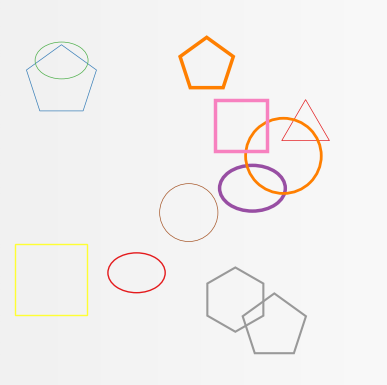[{"shape": "triangle", "thickness": 0.5, "radius": 0.36, "center": [0.789, 0.67]}, {"shape": "oval", "thickness": 1, "radius": 0.37, "center": [0.352, 0.291]}, {"shape": "pentagon", "thickness": 0.5, "radius": 0.48, "center": [0.159, 0.789]}, {"shape": "oval", "thickness": 0.5, "radius": 0.34, "center": [0.159, 0.843]}, {"shape": "oval", "thickness": 2.5, "radius": 0.42, "center": [0.651, 0.511]}, {"shape": "circle", "thickness": 2, "radius": 0.49, "center": [0.731, 0.595]}, {"shape": "pentagon", "thickness": 2.5, "radius": 0.36, "center": [0.533, 0.831]}, {"shape": "square", "thickness": 1, "radius": 0.46, "center": [0.131, 0.274]}, {"shape": "circle", "thickness": 0.5, "radius": 0.38, "center": [0.487, 0.448]}, {"shape": "square", "thickness": 2.5, "radius": 0.33, "center": [0.622, 0.674]}, {"shape": "pentagon", "thickness": 1.5, "radius": 0.43, "center": [0.708, 0.152]}, {"shape": "hexagon", "thickness": 1.5, "radius": 0.42, "center": [0.607, 0.222]}]